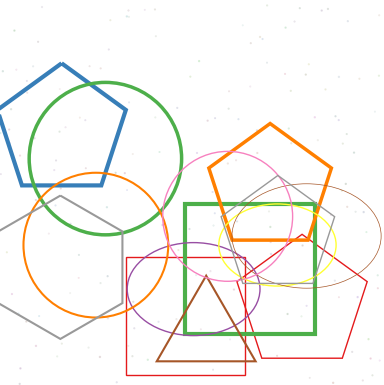[{"shape": "pentagon", "thickness": 1, "radius": 0.89, "center": [0.785, 0.213]}, {"shape": "square", "thickness": 1, "radius": 0.77, "center": [0.481, 0.18]}, {"shape": "pentagon", "thickness": 3, "radius": 0.88, "center": [0.16, 0.66]}, {"shape": "circle", "thickness": 2.5, "radius": 0.99, "center": [0.274, 0.588]}, {"shape": "square", "thickness": 3, "radius": 0.85, "center": [0.648, 0.301]}, {"shape": "oval", "thickness": 1, "radius": 0.86, "center": [0.503, 0.249]}, {"shape": "pentagon", "thickness": 2.5, "radius": 0.84, "center": [0.702, 0.512]}, {"shape": "circle", "thickness": 1.5, "radius": 0.94, "center": [0.249, 0.363]}, {"shape": "oval", "thickness": 1, "radius": 0.76, "center": [0.721, 0.364]}, {"shape": "oval", "thickness": 0.5, "radius": 0.97, "center": [0.796, 0.387]}, {"shape": "triangle", "thickness": 1.5, "radius": 0.74, "center": [0.536, 0.136]}, {"shape": "circle", "thickness": 1, "radius": 0.84, "center": [0.591, 0.438]}, {"shape": "hexagon", "thickness": 1.5, "radius": 0.93, "center": [0.157, 0.306]}, {"shape": "pentagon", "thickness": 1, "radius": 0.77, "center": [0.722, 0.389]}]